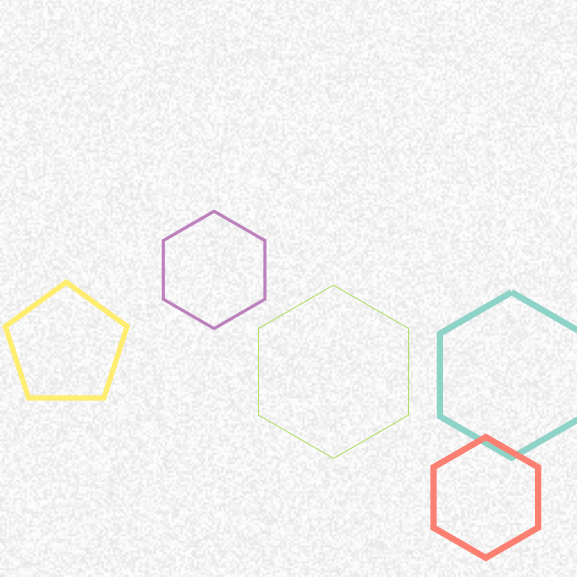[{"shape": "hexagon", "thickness": 3, "radius": 0.72, "center": [0.886, 0.35]}, {"shape": "hexagon", "thickness": 3, "radius": 0.52, "center": [0.841, 0.138]}, {"shape": "hexagon", "thickness": 0.5, "radius": 0.75, "center": [0.578, 0.355]}, {"shape": "hexagon", "thickness": 1.5, "radius": 0.51, "center": [0.371, 0.532]}, {"shape": "pentagon", "thickness": 2.5, "radius": 0.55, "center": [0.115, 0.4]}]